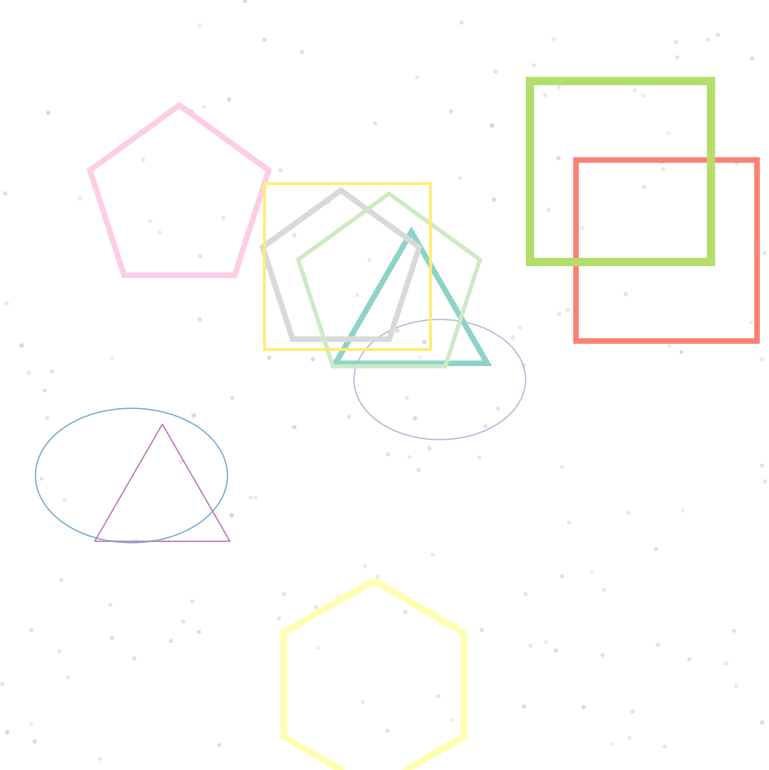[{"shape": "triangle", "thickness": 2, "radius": 0.57, "center": [0.534, 0.585]}, {"shape": "hexagon", "thickness": 2.5, "radius": 0.67, "center": [0.485, 0.111]}, {"shape": "oval", "thickness": 0.5, "radius": 0.56, "center": [0.571, 0.507]}, {"shape": "square", "thickness": 2, "radius": 0.59, "center": [0.866, 0.674]}, {"shape": "oval", "thickness": 0.5, "radius": 0.62, "center": [0.171, 0.382]}, {"shape": "square", "thickness": 3, "radius": 0.59, "center": [0.806, 0.777]}, {"shape": "pentagon", "thickness": 2, "radius": 0.61, "center": [0.233, 0.741]}, {"shape": "pentagon", "thickness": 2, "radius": 0.53, "center": [0.443, 0.646]}, {"shape": "triangle", "thickness": 0.5, "radius": 0.51, "center": [0.211, 0.348]}, {"shape": "pentagon", "thickness": 1.5, "radius": 0.62, "center": [0.505, 0.625]}, {"shape": "square", "thickness": 1, "radius": 0.54, "center": [0.451, 0.654]}]